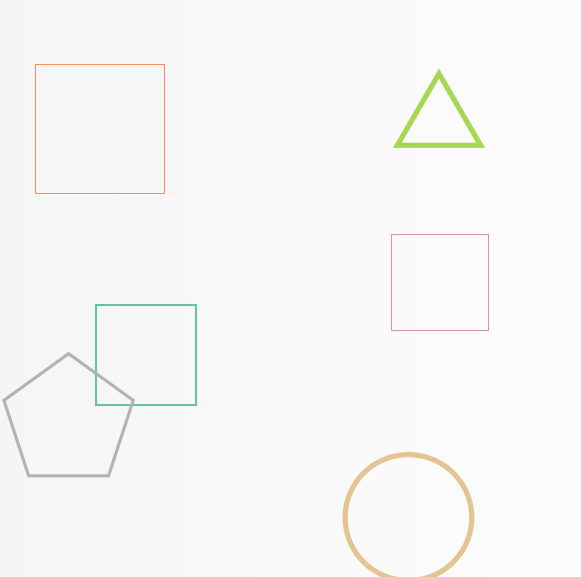[{"shape": "square", "thickness": 1, "radius": 0.43, "center": [0.251, 0.384]}, {"shape": "square", "thickness": 0.5, "radius": 0.56, "center": [0.171, 0.777]}, {"shape": "square", "thickness": 0.5, "radius": 0.42, "center": [0.756, 0.511]}, {"shape": "triangle", "thickness": 2.5, "radius": 0.41, "center": [0.755, 0.789]}, {"shape": "circle", "thickness": 2.5, "radius": 0.55, "center": [0.703, 0.103]}, {"shape": "pentagon", "thickness": 1.5, "radius": 0.58, "center": [0.118, 0.27]}]